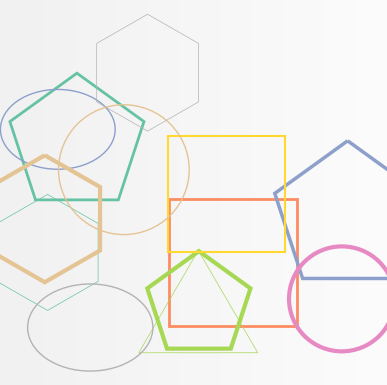[{"shape": "pentagon", "thickness": 2, "radius": 0.91, "center": [0.199, 0.628]}, {"shape": "hexagon", "thickness": 0.5, "radius": 0.75, "center": [0.123, 0.344]}, {"shape": "square", "thickness": 2, "radius": 0.83, "center": [0.602, 0.318]}, {"shape": "oval", "thickness": 1, "radius": 0.74, "center": [0.149, 0.664]}, {"shape": "pentagon", "thickness": 2.5, "radius": 0.99, "center": [0.897, 0.437]}, {"shape": "circle", "thickness": 3, "radius": 0.68, "center": [0.882, 0.224]}, {"shape": "triangle", "thickness": 0.5, "radius": 0.89, "center": [0.512, 0.172]}, {"shape": "pentagon", "thickness": 3, "radius": 0.7, "center": [0.513, 0.208]}, {"shape": "square", "thickness": 1.5, "radius": 0.75, "center": [0.585, 0.495]}, {"shape": "circle", "thickness": 1, "radius": 0.84, "center": [0.32, 0.559]}, {"shape": "hexagon", "thickness": 3, "radius": 0.82, "center": [0.116, 0.432]}, {"shape": "hexagon", "thickness": 0.5, "radius": 0.76, "center": [0.381, 0.811]}, {"shape": "oval", "thickness": 1, "radius": 0.81, "center": [0.233, 0.149]}]